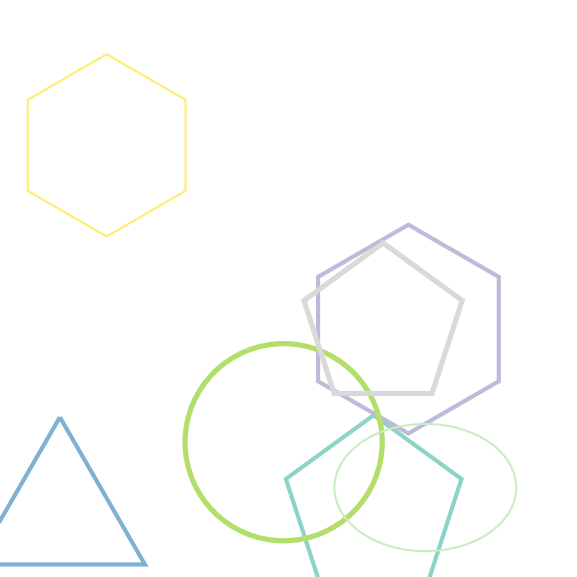[{"shape": "pentagon", "thickness": 2, "radius": 0.8, "center": [0.647, 0.12]}, {"shape": "hexagon", "thickness": 2, "radius": 0.9, "center": [0.707, 0.429]}, {"shape": "triangle", "thickness": 2, "radius": 0.85, "center": [0.104, 0.107]}, {"shape": "circle", "thickness": 2.5, "radius": 0.85, "center": [0.491, 0.233]}, {"shape": "pentagon", "thickness": 2.5, "radius": 0.72, "center": [0.663, 0.434]}, {"shape": "oval", "thickness": 1, "radius": 0.79, "center": [0.737, 0.155]}, {"shape": "hexagon", "thickness": 1, "radius": 0.79, "center": [0.185, 0.748]}]